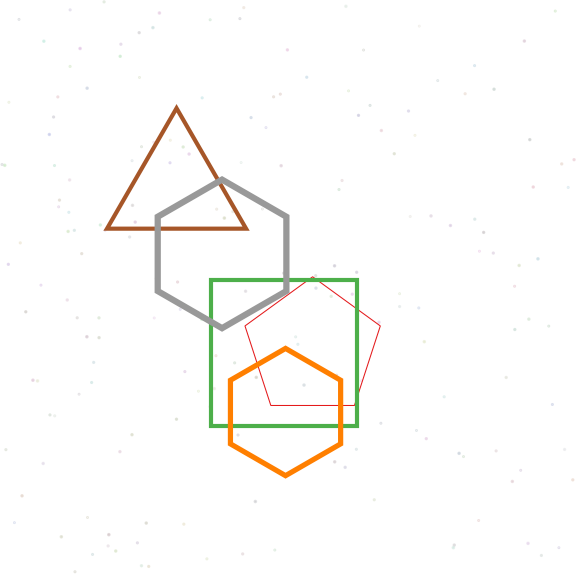[{"shape": "pentagon", "thickness": 0.5, "radius": 0.62, "center": [0.541, 0.397]}, {"shape": "square", "thickness": 2, "radius": 0.63, "center": [0.491, 0.389]}, {"shape": "hexagon", "thickness": 2.5, "radius": 0.55, "center": [0.494, 0.286]}, {"shape": "triangle", "thickness": 2, "radius": 0.7, "center": [0.306, 0.673]}, {"shape": "hexagon", "thickness": 3, "radius": 0.64, "center": [0.384, 0.559]}]